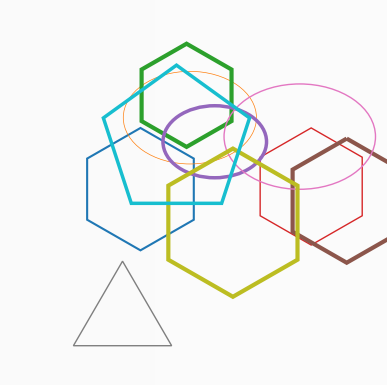[{"shape": "hexagon", "thickness": 1.5, "radius": 0.79, "center": [0.362, 0.509]}, {"shape": "oval", "thickness": 0.5, "radius": 0.86, "center": [0.49, 0.694]}, {"shape": "hexagon", "thickness": 3, "radius": 0.67, "center": [0.481, 0.752]}, {"shape": "hexagon", "thickness": 1, "radius": 0.76, "center": [0.803, 0.516]}, {"shape": "oval", "thickness": 2.5, "radius": 0.67, "center": [0.554, 0.632]}, {"shape": "hexagon", "thickness": 3, "radius": 0.81, "center": [0.895, 0.479]}, {"shape": "oval", "thickness": 1, "radius": 0.98, "center": [0.774, 0.645]}, {"shape": "triangle", "thickness": 1, "radius": 0.73, "center": [0.316, 0.175]}, {"shape": "hexagon", "thickness": 3, "radius": 0.96, "center": [0.601, 0.422]}, {"shape": "pentagon", "thickness": 2.5, "radius": 0.99, "center": [0.455, 0.632]}]